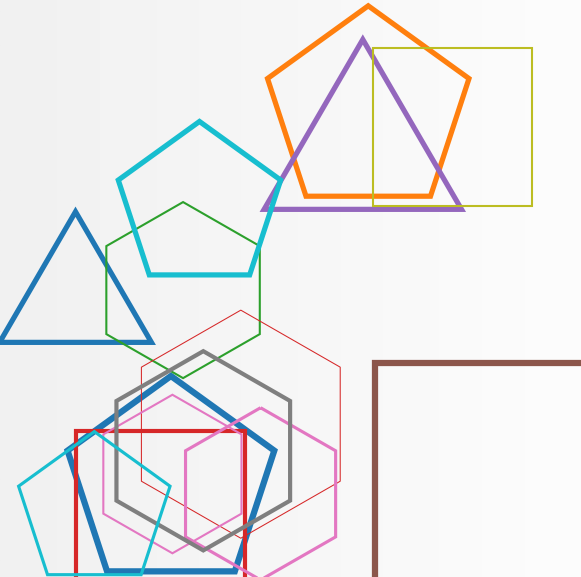[{"shape": "triangle", "thickness": 2.5, "radius": 0.75, "center": [0.13, 0.482]}, {"shape": "pentagon", "thickness": 3, "radius": 0.93, "center": [0.294, 0.161]}, {"shape": "pentagon", "thickness": 2.5, "radius": 0.91, "center": [0.634, 0.807]}, {"shape": "hexagon", "thickness": 1, "radius": 0.76, "center": [0.315, 0.497]}, {"shape": "hexagon", "thickness": 0.5, "radius": 0.99, "center": [0.414, 0.265]}, {"shape": "square", "thickness": 2, "radius": 0.73, "center": [0.276, 0.106]}, {"shape": "triangle", "thickness": 2.5, "radius": 0.98, "center": [0.624, 0.735]}, {"shape": "square", "thickness": 3, "radius": 0.98, "center": [0.84, 0.175]}, {"shape": "hexagon", "thickness": 1, "radius": 0.69, "center": [0.297, 0.178]}, {"shape": "hexagon", "thickness": 1.5, "radius": 0.75, "center": [0.448, 0.144]}, {"shape": "hexagon", "thickness": 2, "radius": 0.86, "center": [0.35, 0.219]}, {"shape": "square", "thickness": 1, "radius": 0.68, "center": [0.778, 0.779]}, {"shape": "pentagon", "thickness": 1.5, "radius": 0.68, "center": [0.162, 0.115]}, {"shape": "pentagon", "thickness": 2.5, "radius": 0.73, "center": [0.343, 0.642]}]